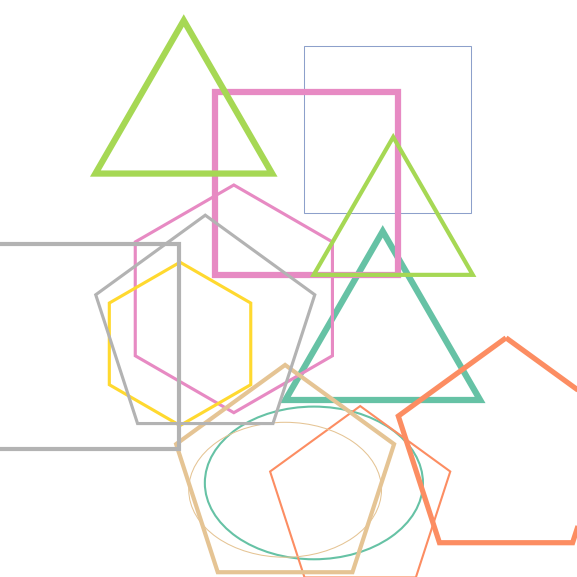[{"shape": "oval", "thickness": 1, "radius": 0.94, "center": [0.544, 0.163]}, {"shape": "triangle", "thickness": 3, "radius": 0.97, "center": [0.663, 0.404]}, {"shape": "pentagon", "thickness": 1, "radius": 0.82, "center": [0.624, 0.132]}, {"shape": "pentagon", "thickness": 2.5, "radius": 0.98, "center": [0.876, 0.218]}, {"shape": "square", "thickness": 0.5, "radius": 0.72, "center": [0.671, 0.774]}, {"shape": "square", "thickness": 3, "radius": 0.79, "center": [0.531, 0.681]}, {"shape": "hexagon", "thickness": 1.5, "radius": 0.99, "center": [0.405, 0.482]}, {"shape": "triangle", "thickness": 2, "radius": 0.8, "center": [0.681, 0.603]}, {"shape": "triangle", "thickness": 3, "radius": 0.88, "center": [0.318, 0.787]}, {"shape": "hexagon", "thickness": 1.5, "radius": 0.71, "center": [0.312, 0.404]}, {"shape": "oval", "thickness": 0.5, "radius": 0.83, "center": [0.494, 0.151]}, {"shape": "pentagon", "thickness": 2, "radius": 0.99, "center": [0.494, 0.169]}, {"shape": "pentagon", "thickness": 1.5, "radius": 1.0, "center": [0.355, 0.427]}, {"shape": "square", "thickness": 2, "radius": 0.89, "center": [0.133, 0.4]}]